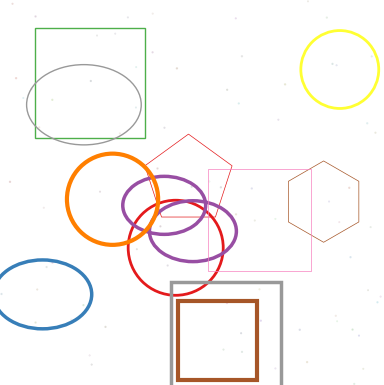[{"shape": "circle", "thickness": 2, "radius": 0.62, "center": [0.456, 0.356]}, {"shape": "pentagon", "thickness": 0.5, "radius": 0.6, "center": [0.49, 0.533]}, {"shape": "oval", "thickness": 2.5, "radius": 0.64, "center": [0.11, 0.235]}, {"shape": "square", "thickness": 1, "radius": 0.72, "center": [0.234, 0.784]}, {"shape": "oval", "thickness": 2.5, "radius": 0.54, "center": [0.427, 0.467]}, {"shape": "oval", "thickness": 2.5, "radius": 0.56, "center": [0.501, 0.4]}, {"shape": "circle", "thickness": 3, "radius": 0.59, "center": [0.292, 0.482]}, {"shape": "circle", "thickness": 2, "radius": 0.51, "center": [0.883, 0.819]}, {"shape": "hexagon", "thickness": 0.5, "radius": 0.53, "center": [0.841, 0.476]}, {"shape": "square", "thickness": 3, "radius": 0.51, "center": [0.565, 0.115]}, {"shape": "square", "thickness": 0.5, "radius": 0.67, "center": [0.675, 0.429]}, {"shape": "square", "thickness": 2.5, "radius": 0.71, "center": [0.587, 0.124]}, {"shape": "oval", "thickness": 1, "radius": 0.74, "center": [0.218, 0.728]}]